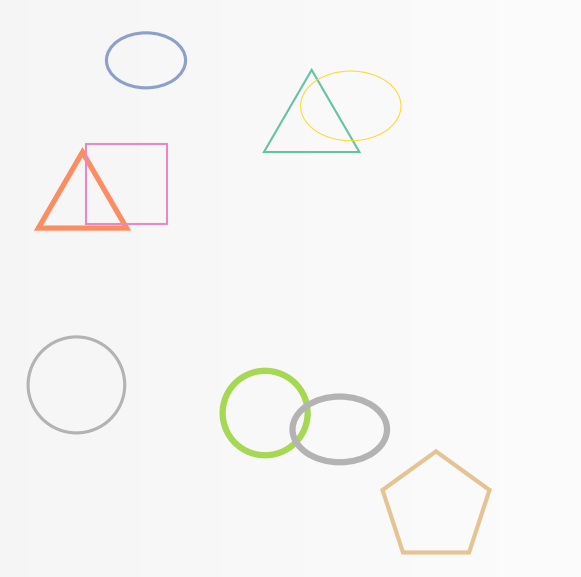[{"shape": "triangle", "thickness": 1, "radius": 0.47, "center": [0.536, 0.783]}, {"shape": "triangle", "thickness": 2.5, "radius": 0.44, "center": [0.142, 0.648]}, {"shape": "oval", "thickness": 1.5, "radius": 0.34, "center": [0.251, 0.895]}, {"shape": "square", "thickness": 1, "radius": 0.35, "center": [0.217, 0.681]}, {"shape": "circle", "thickness": 3, "radius": 0.37, "center": [0.456, 0.284]}, {"shape": "oval", "thickness": 0.5, "radius": 0.43, "center": [0.603, 0.816]}, {"shape": "pentagon", "thickness": 2, "radius": 0.48, "center": [0.75, 0.121]}, {"shape": "oval", "thickness": 3, "radius": 0.41, "center": [0.585, 0.256]}, {"shape": "circle", "thickness": 1.5, "radius": 0.42, "center": [0.131, 0.333]}]